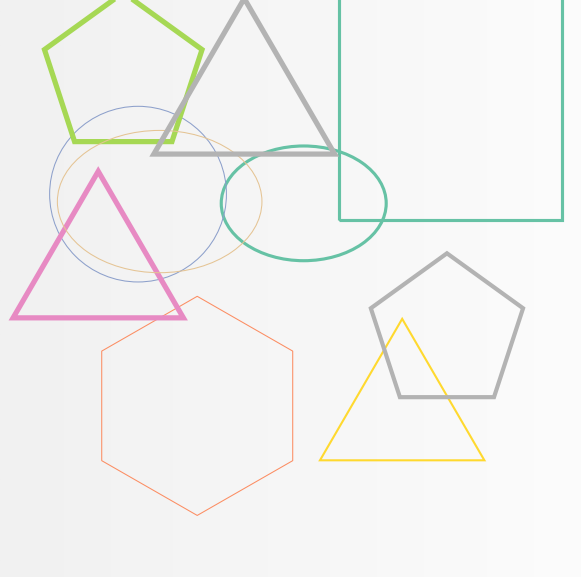[{"shape": "oval", "thickness": 1.5, "radius": 0.71, "center": [0.523, 0.647]}, {"shape": "square", "thickness": 1.5, "radius": 0.96, "center": [0.775, 0.809]}, {"shape": "hexagon", "thickness": 0.5, "radius": 0.95, "center": [0.339, 0.296]}, {"shape": "circle", "thickness": 0.5, "radius": 0.76, "center": [0.237, 0.663]}, {"shape": "triangle", "thickness": 2.5, "radius": 0.85, "center": [0.169, 0.533]}, {"shape": "pentagon", "thickness": 2.5, "radius": 0.71, "center": [0.212, 0.869]}, {"shape": "triangle", "thickness": 1, "radius": 0.82, "center": [0.692, 0.284]}, {"shape": "oval", "thickness": 0.5, "radius": 0.88, "center": [0.275, 0.65]}, {"shape": "pentagon", "thickness": 2, "radius": 0.69, "center": [0.769, 0.423]}, {"shape": "triangle", "thickness": 2.5, "radius": 0.9, "center": [0.42, 0.822]}]